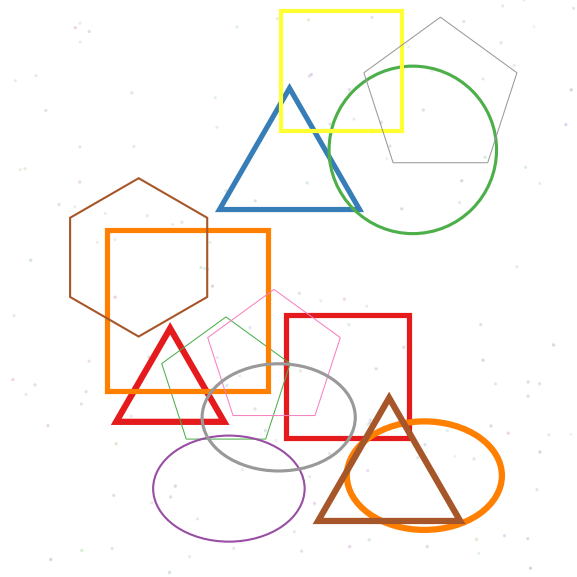[{"shape": "square", "thickness": 2.5, "radius": 0.53, "center": [0.602, 0.348]}, {"shape": "triangle", "thickness": 3, "radius": 0.54, "center": [0.295, 0.323]}, {"shape": "triangle", "thickness": 2.5, "radius": 0.7, "center": [0.501, 0.706]}, {"shape": "pentagon", "thickness": 0.5, "radius": 0.58, "center": [0.391, 0.333]}, {"shape": "circle", "thickness": 1.5, "radius": 0.73, "center": [0.715, 0.74]}, {"shape": "oval", "thickness": 1, "radius": 0.66, "center": [0.396, 0.153]}, {"shape": "oval", "thickness": 3, "radius": 0.67, "center": [0.735, 0.176]}, {"shape": "square", "thickness": 2.5, "radius": 0.7, "center": [0.325, 0.462]}, {"shape": "square", "thickness": 2, "radius": 0.52, "center": [0.592, 0.876]}, {"shape": "hexagon", "thickness": 1, "radius": 0.69, "center": [0.24, 0.553]}, {"shape": "triangle", "thickness": 3, "radius": 0.71, "center": [0.674, 0.168]}, {"shape": "pentagon", "thickness": 0.5, "radius": 0.6, "center": [0.474, 0.377]}, {"shape": "oval", "thickness": 1.5, "radius": 0.66, "center": [0.483, 0.276]}, {"shape": "pentagon", "thickness": 0.5, "radius": 0.7, "center": [0.763, 0.83]}]